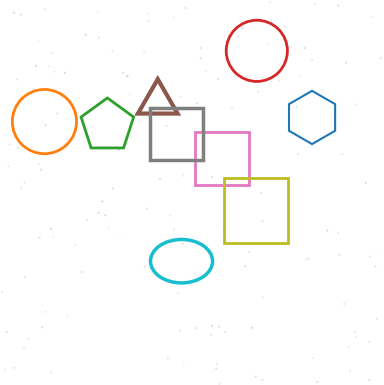[{"shape": "hexagon", "thickness": 1.5, "radius": 0.35, "center": [0.811, 0.695]}, {"shape": "circle", "thickness": 2, "radius": 0.42, "center": [0.115, 0.684]}, {"shape": "pentagon", "thickness": 2, "radius": 0.36, "center": [0.279, 0.674]}, {"shape": "circle", "thickness": 2, "radius": 0.4, "center": [0.667, 0.868]}, {"shape": "triangle", "thickness": 3, "radius": 0.3, "center": [0.41, 0.735]}, {"shape": "square", "thickness": 2, "radius": 0.35, "center": [0.577, 0.589]}, {"shape": "square", "thickness": 2.5, "radius": 0.34, "center": [0.459, 0.652]}, {"shape": "square", "thickness": 2, "radius": 0.42, "center": [0.665, 0.452]}, {"shape": "oval", "thickness": 2.5, "radius": 0.4, "center": [0.472, 0.322]}]